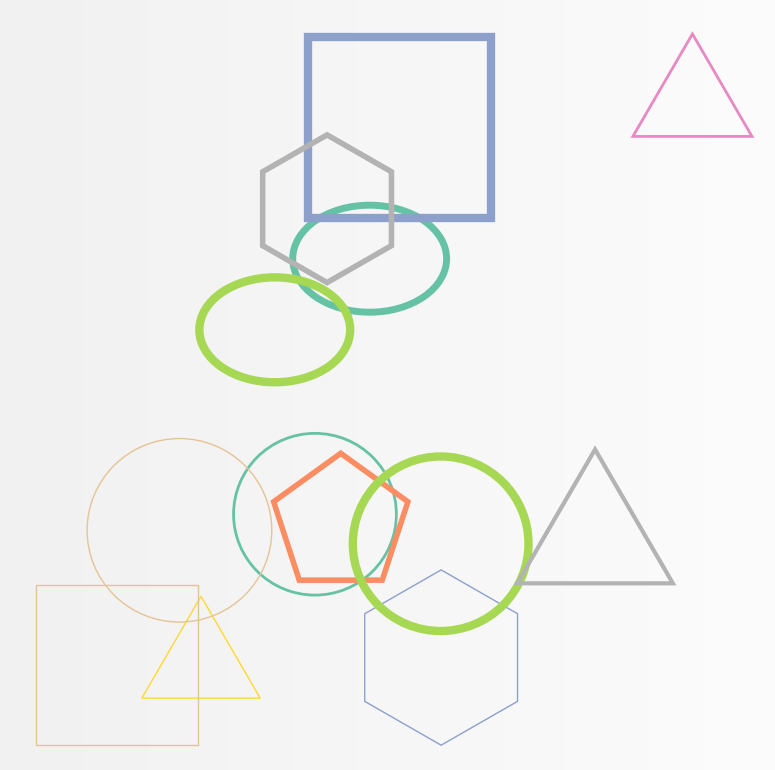[{"shape": "oval", "thickness": 2.5, "radius": 0.5, "center": [0.477, 0.664]}, {"shape": "circle", "thickness": 1, "radius": 0.53, "center": [0.406, 0.332]}, {"shape": "pentagon", "thickness": 2, "radius": 0.46, "center": [0.44, 0.32]}, {"shape": "hexagon", "thickness": 0.5, "radius": 0.57, "center": [0.569, 0.146]}, {"shape": "square", "thickness": 3, "radius": 0.59, "center": [0.516, 0.834]}, {"shape": "triangle", "thickness": 1, "radius": 0.44, "center": [0.893, 0.867]}, {"shape": "oval", "thickness": 3, "radius": 0.49, "center": [0.355, 0.572]}, {"shape": "circle", "thickness": 3, "radius": 0.57, "center": [0.569, 0.294]}, {"shape": "triangle", "thickness": 0.5, "radius": 0.44, "center": [0.259, 0.137]}, {"shape": "circle", "thickness": 0.5, "radius": 0.6, "center": [0.232, 0.311]}, {"shape": "square", "thickness": 0.5, "radius": 0.52, "center": [0.151, 0.137]}, {"shape": "triangle", "thickness": 1.5, "radius": 0.58, "center": [0.768, 0.3]}, {"shape": "hexagon", "thickness": 2, "radius": 0.48, "center": [0.422, 0.729]}]